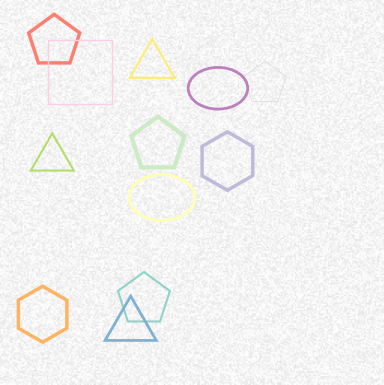[{"shape": "pentagon", "thickness": 1.5, "radius": 0.35, "center": [0.374, 0.222]}, {"shape": "oval", "thickness": 2, "radius": 0.43, "center": [0.421, 0.487]}, {"shape": "hexagon", "thickness": 2.5, "radius": 0.38, "center": [0.591, 0.582]}, {"shape": "pentagon", "thickness": 2.5, "radius": 0.35, "center": [0.141, 0.893]}, {"shape": "triangle", "thickness": 2, "radius": 0.38, "center": [0.339, 0.154]}, {"shape": "hexagon", "thickness": 2.5, "radius": 0.36, "center": [0.111, 0.184]}, {"shape": "triangle", "thickness": 1.5, "radius": 0.32, "center": [0.136, 0.589]}, {"shape": "square", "thickness": 1, "radius": 0.41, "center": [0.207, 0.812]}, {"shape": "pentagon", "thickness": 0.5, "radius": 0.29, "center": [0.688, 0.783]}, {"shape": "oval", "thickness": 2, "radius": 0.39, "center": [0.566, 0.771]}, {"shape": "pentagon", "thickness": 3, "radius": 0.36, "center": [0.41, 0.624]}, {"shape": "triangle", "thickness": 1.5, "radius": 0.34, "center": [0.395, 0.831]}]